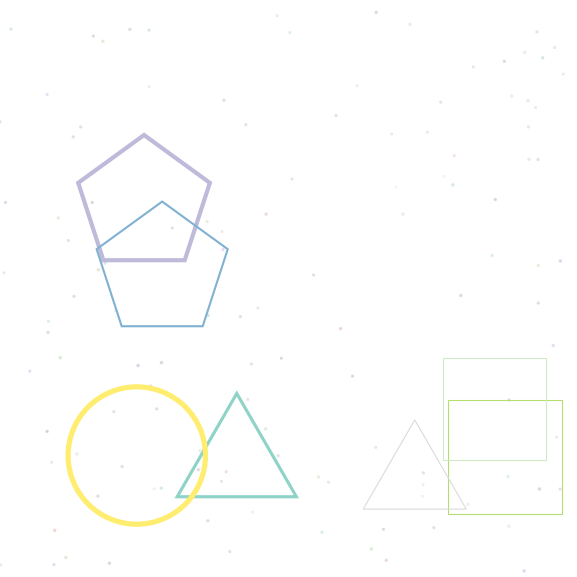[{"shape": "triangle", "thickness": 1.5, "radius": 0.6, "center": [0.41, 0.199]}, {"shape": "pentagon", "thickness": 2, "radius": 0.6, "center": [0.249, 0.645]}, {"shape": "pentagon", "thickness": 1, "radius": 0.6, "center": [0.281, 0.531]}, {"shape": "square", "thickness": 0.5, "radius": 0.49, "center": [0.874, 0.208]}, {"shape": "triangle", "thickness": 0.5, "radius": 0.51, "center": [0.718, 0.169]}, {"shape": "square", "thickness": 0.5, "radius": 0.44, "center": [0.857, 0.291]}, {"shape": "circle", "thickness": 2.5, "radius": 0.59, "center": [0.237, 0.21]}]